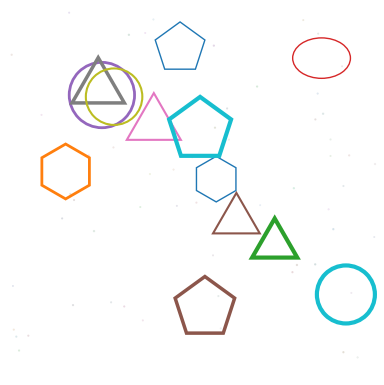[{"shape": "pentagon", "thickness": 1, "radius": 0.34, "center": [0.468, 0.875]}, {"shape": "hexagon", "thickness": 1, "radius": 0.3, "center": [0.562, 0.535]}, {"shape": "hexagon", "thickness": 2, "radius": 0.36, "center": [0.17, 0.555]}, {"shape": "triangle", "thickness": 3, "radius": 0.34, "center": [0.713, 0.365]}, {"shape": "oval", "thickness": 1, "radius": 0.38, "center": [0.835, 0.849]}, {"shape": "circle", "thickness": 2, "radius": 0.42, "center": [0.265, 0.753]}, {"shape": "pentagon", "thickness": 2.5, "radius": 0.41, "center": [0.532, 0.2]}, {"shape": "triangle", "thickness": 1.5, "radius": 0.35, "center": [0.614, 0.429]}, {"shape": "triangle", "thickness": 1.5, "radius": 0.4, "center": [0.4, 0.677]}, {"shape": "triangle", "thickness": 2.5, "radius": 0.39, "center": [0.255, 0.772]}, {"shape": "circle", "thickness": 1.5, "radius": 0.37, "center": [0.296, 0.749]}, {"shape": "pentagon", "thickness": 3, "radius": 0.42, "center": [0.52, 0.664]}, {"shape": "circle", "thickness": 3, "radius": 0.38, "center": [0.898, 0.235]}]